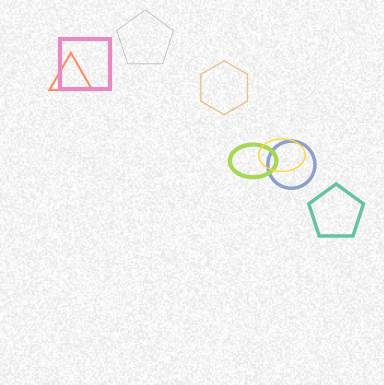[{"shape": "pentagon", "thickness": 2.5, "radius": 0.37, "center": [0.873, 0.447]}, {"shape": "triangle", "thickness": 1.5, "radius": 0.32, "center": [0.184, 0.798]}, {"shape": "circle", "thickness": 2.5, "radius": 0.31, "center": [0.757, 0.572]}, {"shape": "square", "thickness": 3, "radius": 0.33, "center": [0.221, 0.834]}, {"shape": "oval", "thickness": 3, "radius": 0.3, "center": [0.657, 0.582]}, {"shape": "oval", "thickness": 1, "radius": 0.3, "center": [0.732, 0.597]}, {"shape": "hexagon", "thickness": 1, "radius": 0.35, "center": [0.582, 0.772]}, {"shape": "pentagon", "thickness": 0.5, "radius": 0.39, "center": [0.377, 0.897]}]